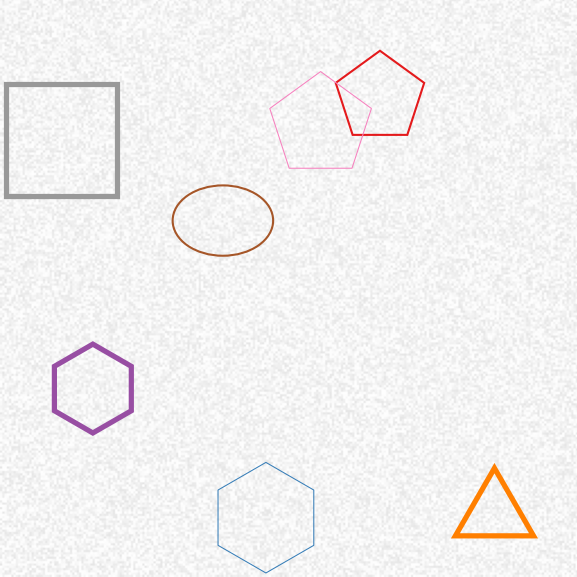[{"shape": "pentagon", "thickness": 1, "radius": 0.4, "center": [0.658, 0.831]}, {"shape": "hexagon", "thickness": 0.5, "radius": 0.48, "center": [0.46, 0.103]}, {"shape": "hexagon", "thickness": 2.5, "radius": 0.38, "center": [0.161, 0.326]}, {"shape": "triangle", "thickness": 2.5, "radius": 0.39, "center": [0.856, 0.11]}, {"shape": "oval", "thickness": 1, "radius": 0.44, "center": [0.386, 0.617]}, {"shape": "pentagon", "thickness": 0.5, "radius": 0.46, "center": [0.555, 0.783]}, {"shape": "square", "thickness": 2.5, "radius": 0.48, "center": [0.107, 0.757]}]